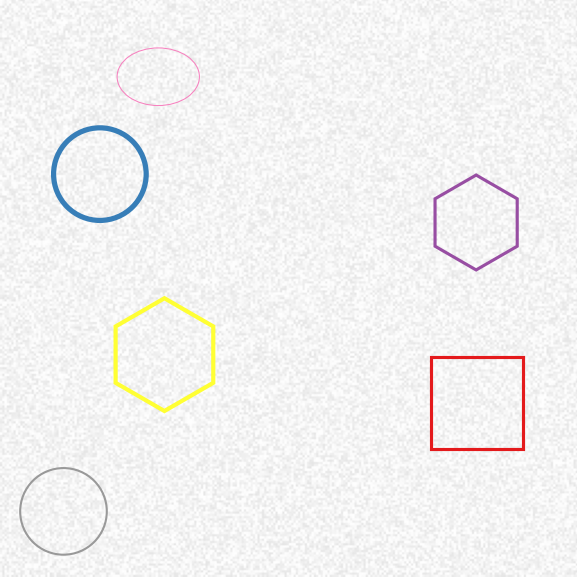[{"shape": "square", "thickness": 1.5, "radius": 0.4, "center": [0.826, 0.301]}, {"shape": "circle", "thickness": 2.5, "radius": 0.4, "center": [0.173, 0.698]}, {"shape": "hexagon", "thickness": 1.5, "radius": 0.41, "center": [0.824, 0.614]}, {"shape": "hexagon", "thickness": 2, "radius": 0.49, "center": [0.285, 0.385]}, {"shape": "oval", "thickness": 0.5, "radius": 0.36, "center": [0.274, 0.866]}, {"shape": "circle", "thickness": 1, "radius": 0.37, "center": [0.11, 0.114]}]